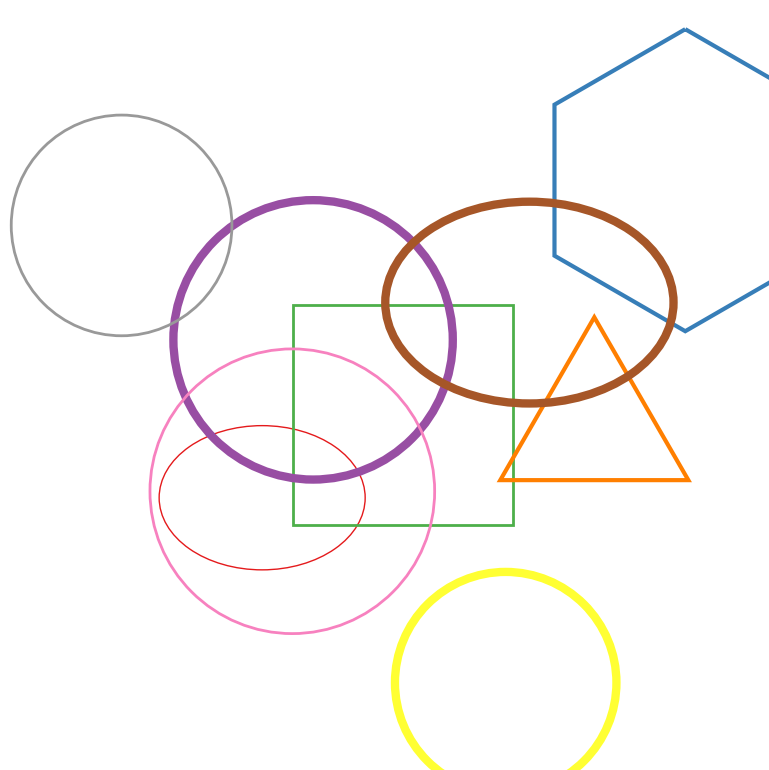[{"shape": "oval", "thickness": 0.5, "radius": 0.67, "center": [0.34, 0.354]}, {"shape": "hexagon", "thickness": 1.5, "radius": 0.98, "center": [0.89, 0.766]}, {"shape": "square", "thickness": 1, "radius": 0.71, "center": [0.523, 0.461]}, {"shape": "circle", "thickness": 3, "radius": 0.91, "center": [0.407, 0.559]}, {"shape": "triangle", "thickness": 1.5, "radius": 0.71, "center": [0.772, 0.447]}, {"shape": "circle", "thickness": 3, "radius": 0.72, "center": [0.657, 0.113]}, {"shape": "oval", "thickness": 3, "radius": 0.94, "center": [0.688, 0.607]}, {"shape": "circle", "thickness": 1, "radius": 0.92, "center": [0.38, 0.362]}, {"shape": "circle", "thickness": 1, "radius": 0.72, "center": [0.158, 0.707]}]